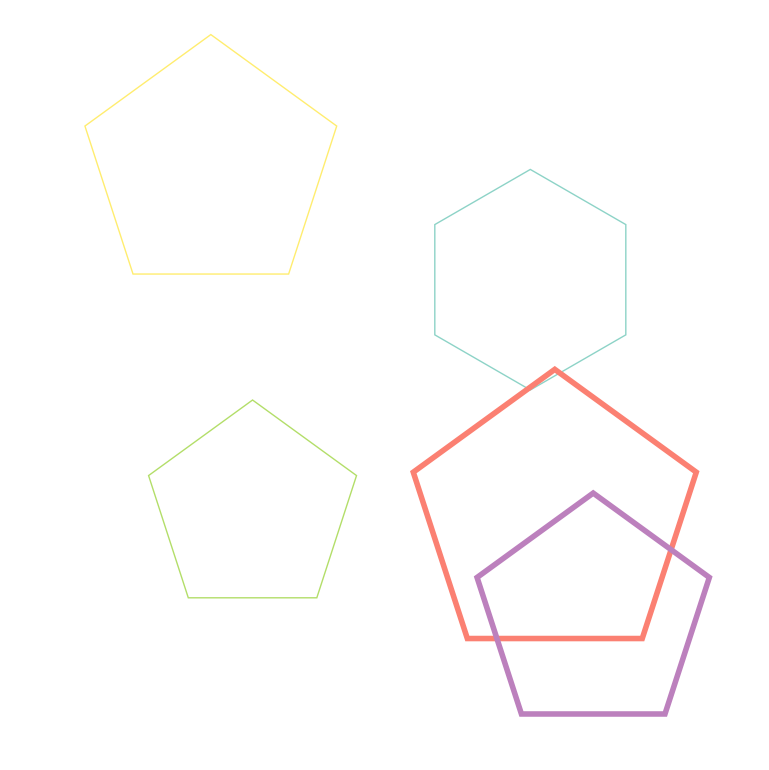[{"shape": "hexagon", "thickness": 0.5, "radius": 0.72, "center": [0.689, 0.637]}, {"shape": "pentagon", "thickness": 2, "radius": 0.97, "center": [0.721, 0.327]}, {"shape": "pentagon", "thickness": 0.5, "radius": 0.71, "center": [0.328, 0.339]}, {"shape": "pentagon", "thickness": 2, "radius": 0.79, "center": [0.77, 0.201]}, {"shape": "pentagon", "thickness": 0.5, "radius": 0.86, "center": [0.274, 0.783]}]